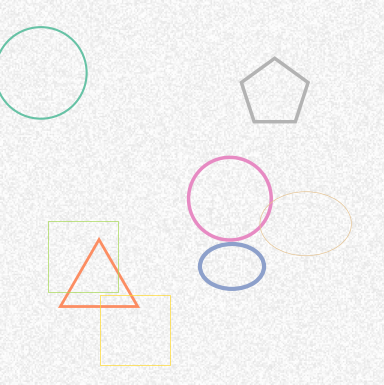[{"shape": "circle", "thickness": 1.5, "radius": 0.59, "center": [0.106, 0.811]}, {"shape": "triangle", "thickness": 2, "radius": 0.58, "center": [0.257, 0.262]}, {"shape": "oval", "thickness": 3, "radius": 0.42, "center": [0.603, 0.308]}, {"shape": "circle", "thickness": 2.5, "radius": 0.54, "center": [0.597, 0.484]}, {"shape": "square", "thickness": 0.5, "radius": 0.46, "center": [0.216, 0.334]}, {"shape": "square", "thickness": 0.5, "radius": 0.45, "center": [0.35, 0.142]}, {"shape": "oval", "thickness": 0.5, "radius": 0.59, "center": [0.794, 0.419]}, {"shape": "pentagon", "thickness": 2.5, "radius": 0.46, "center": [0.714, 0.758]}]